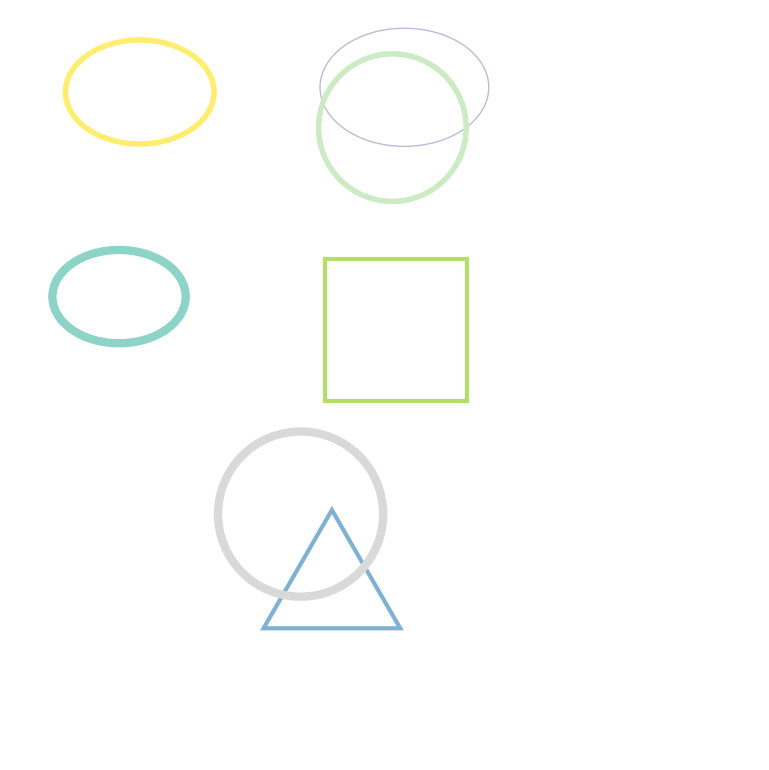[{"shape": "oval", "thickness": 3, "radius": 0.43, "center": [0.155, 0.615]}, {"shape": "oval", "thickness": 0.5, "radius": 0.55, "center": [0.525, 0.887]}, {"shape": "triangle", "thickness": 1.5, "radius": 0.51, "center": [0.431, 0.235]}, {"shape": "square", "thickness": 1.5, "radius": 0.46, "center": [0.515, 0.571]}, {"shape": "circle", "thickness": 3, "radius": 0.54, "center": [0.39, 0.332]}, {"shape": "circle", "thickness": 2, "radius": 0.48, "center": [0.51, 0.834]}, {"shape": "oval", "thickness": 2, "radius": 0.48, "center": [0.182, 0.881]}]